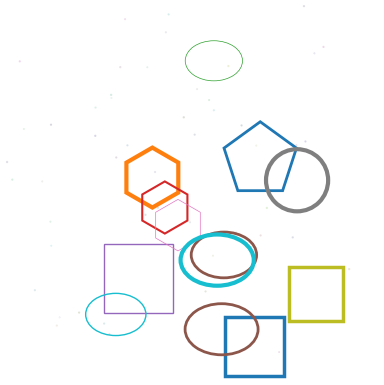[{"shape": "square", "thickness": 2.5, "radius": 0.38, "center": [0.661, 0.101]}, {"shape": "pentagon", "thickness": 2, "radius": 0.49, "center": [0.676, 0.585]}, {"shape": "hexagon", "thickness": 3, "radius": 0.39, "center": [0.396, 0.539]}, {"shape": "oval", "thickness": 0.5, "radius": 0.37, "center": [0.555, 0.842]}, {"shape": "hexagon", "thickness": 1.5, "radius": 0.34, "center": [0.428, 0.461]}, {"shape": "square", "thickness": 1, "radius": 0.45, "center": [0.359, 0.277]}, {"shape": "oval", "thickness": 2, "radius": 0.47, "center": [0.576, 0.145]}, {"shape": "oval", "thickness": 2, "radius": 0.42, "center": [0.582, 0.338]}, {"shape": "hexagon", "thickness": 0.5, "radius": 0.33, "center": [0.462, 0.415]}, {"shape": "circle", "thickness": 3, "radius": 0.4, "center": [0.772, 0.532]}, {"shape": "square", "thickness": 2.5, "radius": 0.35, "center": [0.821, 0.236]}, {"shape": "oval", "thickness": 1, "radius": 0.39, "center": [0.301, 0.183]}, {"shape": "oval", "thickness": 3, "radius": 0.48, "center": [0.564, 0.324]}]